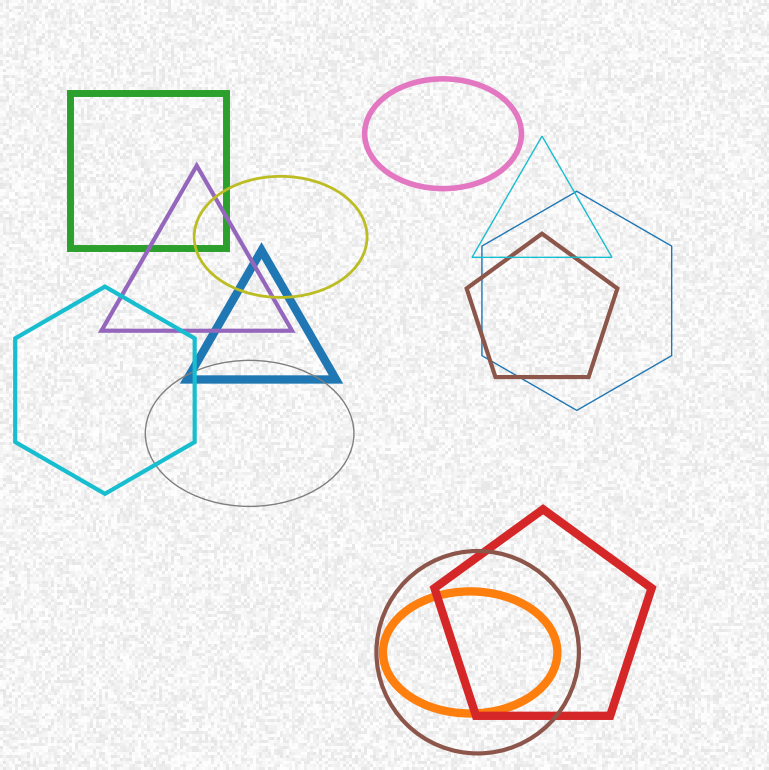[{"shape": "hexagon", "thickness": 0.5, "radius": 0.71, "center": [0.749, 0.609]}, {"shape": "triangle", "thickness": 3, "radius": 0.56, "center": [0.34, 0.563]}, {"shape": "oval", "thickness": 3, "radius": 0.57, "center": [0.611, 0.153]}, {"shape": "square", "thickness": 2.5, "radius": 0.5, "center": [0.192, 0.779]}, {"shape": "pentagon", "thickness": 3, "radius": 0.74, "center": [0.705, 0.19]}, {"shape": "triangle", "thickness": 1.5, "radius": 0.71, "center": [0.256, 0.642]}, {"shape": "pentagon", "thickness": 1.5, "radius": 0.51, "center": [0.704, 0.594]}, {"shape": "circle", "thickness": 1.5, "radius": 0.66, "center": [0.62, 0.153]}, {"shape": "oval", "thickness": 2, "radius": 0.51, "center": [0.575, 0.826]}, {"shape": "oval", "thickness": 0.5, "radius": 0.68, "center": [0.324, 0.437]}, {"shape": "oval", "thickness": 1, "radius": 0.56, "center": [0.364, 0.692]}, {"shape": "triangle", "thickness": 0.5, "radius": 0.52, "center": [0.704, 0.718]}, {"shape": "hexagon", "thickness": 1.5, "radius": 0.67, "center": [0.136, 0.493]}]